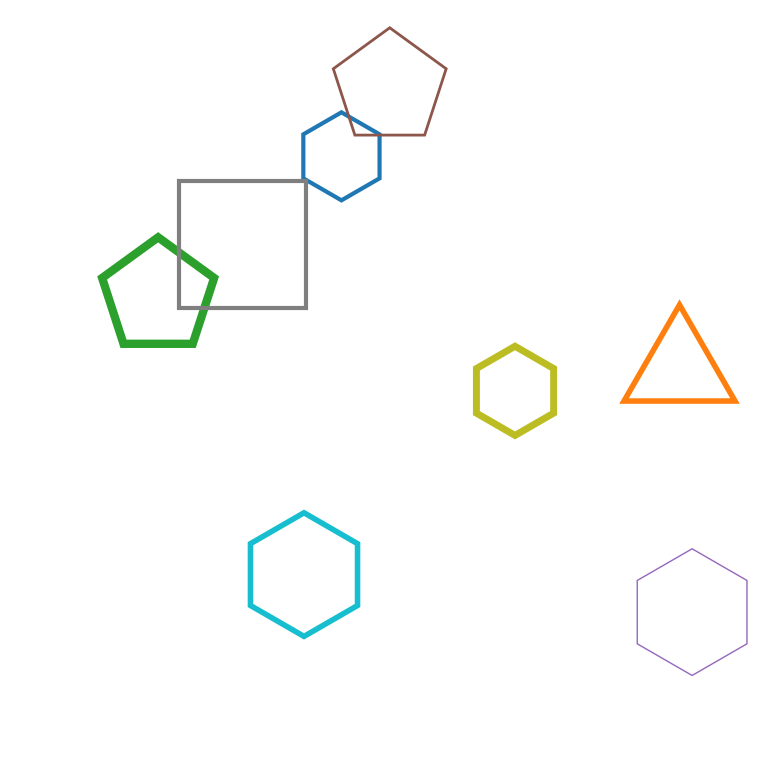[{"shape": "hexagon", "thickness": 1.5, "radius": 0.29, "center": [0.443, 0.797]}, {"shape": "triangle", "thickness": 2, "radius": 0.42, "center": [0.882, 0.521]}, {"shape": "pentagon", "thickness": 3, "radius": 0.38, "center": [0.205, 0.615]}, {"shape": "hexagon", "thickness": 0.5, "radius": 0.41, "center": [0.899, 0.205]}, {"shape": "pentagon", "thickness": 1, "radius": 0.39, "center": [0.506, 0.887]}, {"shape": "square", "thickness": 1.5, "radius": 0.41, "center": [0.315, 0.683]}, {"shape": "hexagon", "thickness": 2.5, "radius": 0.29, "center": [0.669, 0.492]}, {"shape": "hexagon", "thickness": 2, "radius": 0.4, "center": [0.395, 0.254]}]